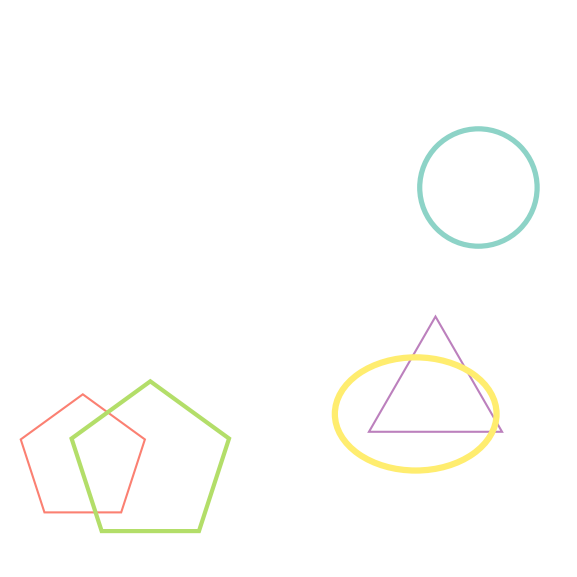[{"shape": "circle", "thickness": 2.5, "radius": 0.51, "center": [0.828, 0.674]}, {"shape": "pentagon", "thickness": 1, "radius": 0.57, "center": [0.143, 0.203]}, {"shape": "pentagon", "thickness": 2, "radius": 0.72, "center": [0.26, 0.195]}, {"shape": "triangle", "thickness": 1, "radius": 0.67, "center": [0.754, 0.318]}, {"shape": "oval", "thickness": 3, "radius": 0.7, "center": [0.72, 0.282]}]